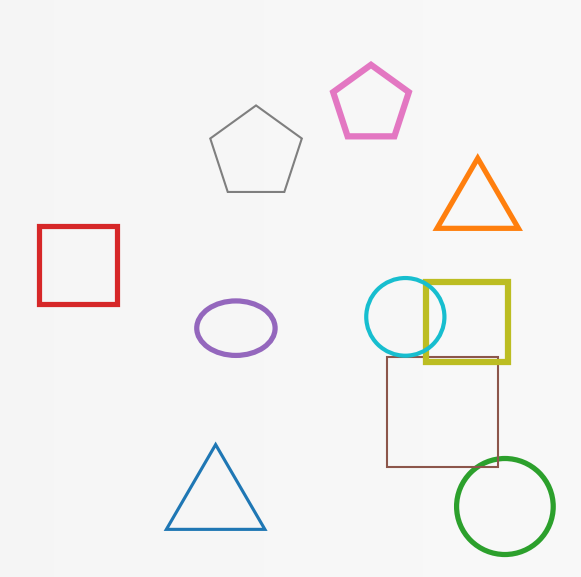[{"shape": "triangle", "thickness": 1.5, "radius": 0.49, "center": [0.371, 0.131]}, {"shape": "triangle", "thickness": 2.5, "radius": 0.4, "center": [0.822, 0.644]}, {"shape": "circle", "thickness": 2.5, "radius": 0.42, "center": [0.869, 0.122]}, {"shape": "square", "thickness": 2.5, "radius": 0.34, "center": [0.134, 0.54]}, {"shape": "oval", "thickness": 2.5, "radius": 0.34, "center": [0.406, 0.431]}, {"shape": "square", "thickness": 1, "radius": 0.47, "center": [0.761, 0.285]}, {"shape": "pentagon", "thickness": 3, "radius": 0.34, "center": [0.638, 0.818]}, {"shape": "pentagon", "thickness": 1, "radius": 0.41, "center": [0.441, 0.734]}, {"shape": "square", "thickness": 3, "radius": 0.35, "center": [0.804, 0.442]}, {"shape": "circle", "thickness": 2, "radius": 0.34, "center": [0.697, 0.45]}]